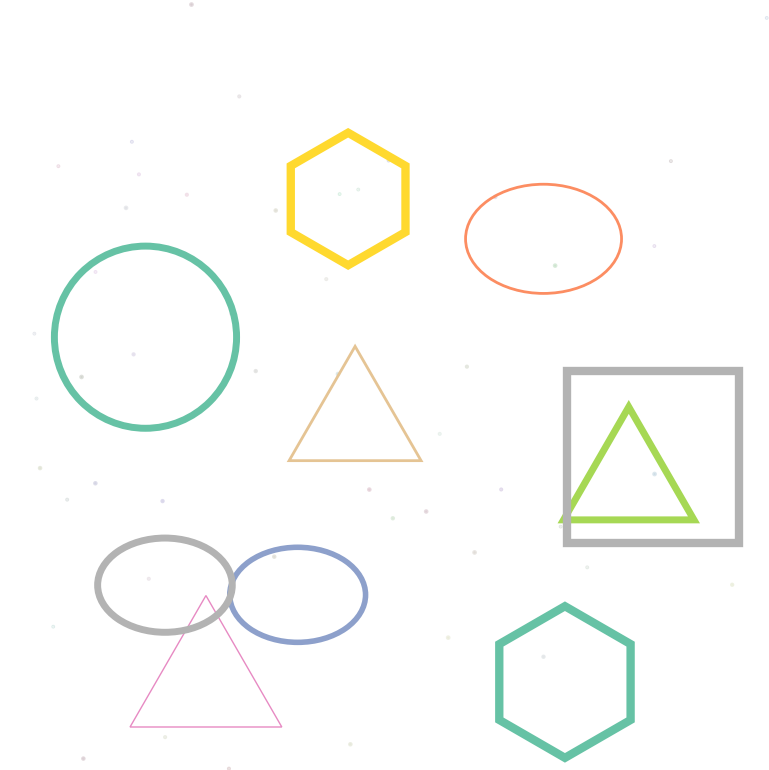[{"shape": "circle", "thickness": 2.5, "radius": 0.59, "center": [0.189, 0.562]}, {"shape": "hexagon", "thickness": 3, "radius": 0.49, "center": [0.734, 0.114]}, {"shape": "oval", "thickness": 1, "radius": 0.51, "center": [0.706, 0.69]}, {"shape": "oval", "thickness": 2, "radius": 0.44, "center": [0.387, 0.228]}, {"shape": "triangle", "thickness": 0.5, "radius": 0.57, "center": [0.267, 0.113]}, {"shape": "triangle", "thickness": 2.5, "radius": 0.49, "center": [0.817, 0.374]}, {"shape": "hexagon", "thickness": 3, "radius": 0.43, "center": [0.452, 0.742]}, {"shape": "triangle", "thickness": 1, "radius": 0.49, "center": [0.461, 0.451]}, {"shape": "oval", "thickness": 2.5, "radius": 0.44, "center": [0.214, 0.24]}, {"shape": "square", "thickness": 3, "radius": 0.56, "center": [0.848, 0.407]}]